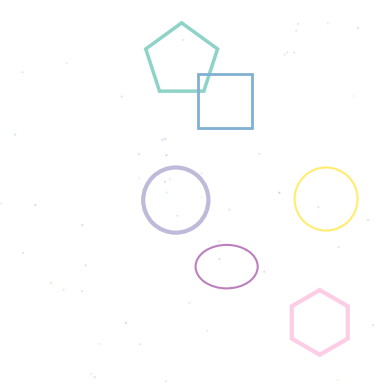[{"shape": "pentagon", "thickness": 2.5, "radius": 0.49, "center": [0.472, 0.843]}, {"shape": "circle", "thickness": 3, "radius": 0.42, "center": [0.457, 0.48]}, {"shape": "square", "thickness": 2, "radius": 0.36, "center": [0.584, 0.738]}, {"shape": "hexagon", "thickness": 3, "radius": 0.42, "center": [0.831, 0.163]}, {"shape": "oval", "thickness": 1.5, "radius": 0.4, "center": [0.589, 0.307]}, {"shape": "circle", "thickness": 1.5, "radius": 0.41, "center": [0.847, 0.483]}]